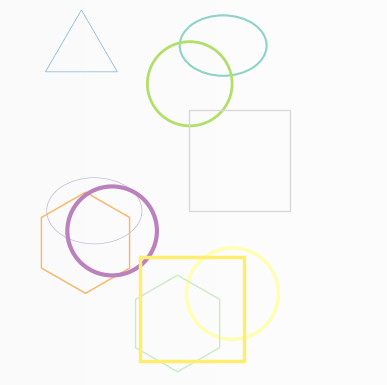[{"shape": "oval", "thickness": 1.5, "radius": 0.56, "center": [0.576, 0.882]}, {"shape": "circle", "thickness": 2.5, "radius": 0.59, "center": [0.6, 0.237]}, {"shape": "oval", "thickness": 0.5, "radius": 0.61, "center": [0.243, 0.452]}, {"shape": "triangle", "thickness": 0.5, "radius": 0.54, "center": [0.21, 0.867]}, {"shape": "hexagon", "thickness": 1, "radius": 0.66, "center": [0.221, 0.369]}, {"shape": "circle", "thickness": 2, "radius": 0.55, "center": [0.49, 0.782]}, {"shape": "square", "thickness": 1, "radius": 0.65, "center": [0.618, 0.583]}, {"shape": "circle", "thickness": 3, "radius": 0.58, "center": [0.289, 0.4]}, {"shape": "hexagon", "thickness": 1, "radius": 0.63, "center": [0.458, 0.16]}, {"shape": "square", "thickness": 2.5, "radius": 0.67, "center": [0.496, 0.197]}]